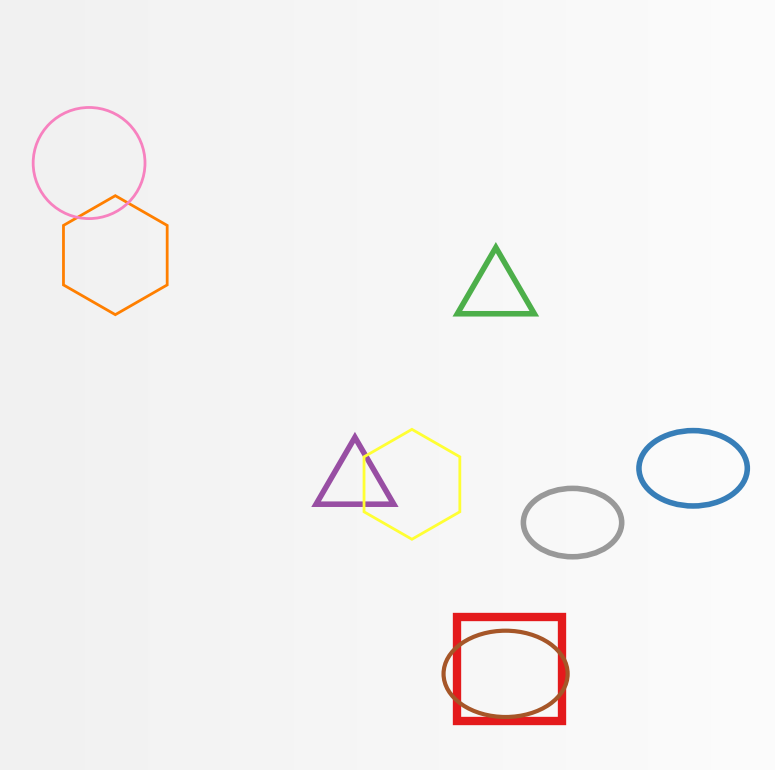[{"shape": "square", "thickness": 3, "radius": 0.34, "center": [0.658, 0.131]}, {"shape": "oval", "thickness": 2, "radius": 0.35, "center": [0.894, 0.392]}, {"shape": "triangle", "thickness": 2, "radius": 0.29, "center": [0.64, 0.621]}, {"shape": "triangle", "thickness": 2, "radius": 0.29, "center": [0.458, 0.374]}, {"shape": "hexagon", "thickness": 1, "radius": 0.39, "center": [0.149, 0.669]}, {"shape": "hexagon", "thickness": 1, "radius": 0.36, "center": [0.532, 0.371]}, {"shape": "oval", "thickness": 1.5, "radius": 0.4, "center": [0.652, 0.125]}, {"shape": "circle", "thickness": 1, "radius": 0.36, "center": [0.115, 0.788]}, {"shape": "oval", "thickness": 2, "radius": 0.32, "center": [0.739, 0.321]}]